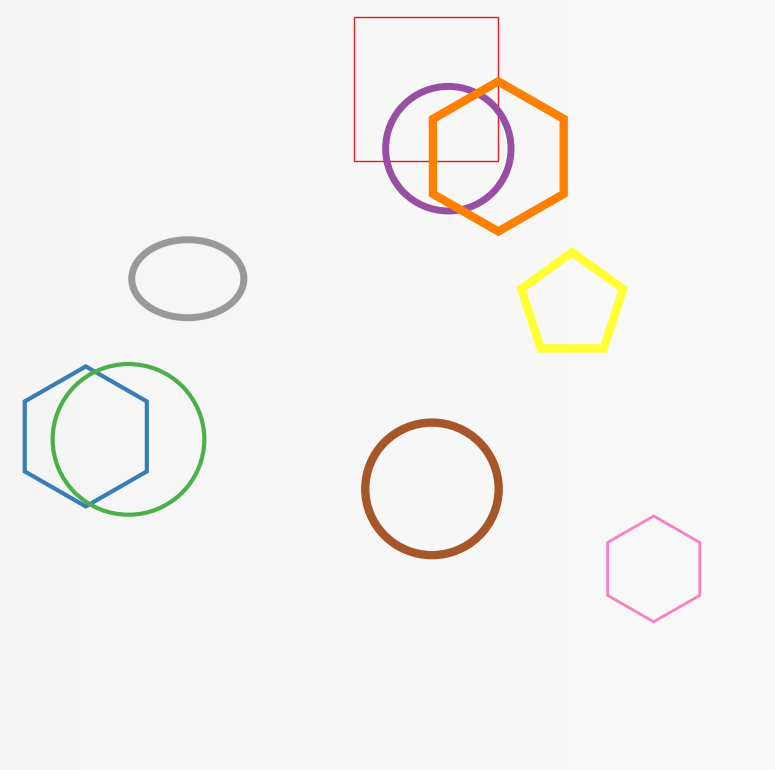[{"shape": "square", "thickness": 0.5, "radius": 0.47, "center": [0.55, 0.885]}, {"shape": "hexagon", "thickness": 1.5, "radius": 0.45, "center": [0.111, 0.433]}, {"shape": "circle", "thickness": 1.5, "radius": 0.49, "center": [0.166, 0.429]}, {"shape": "circle", "thickness": 2.5, "radius": 0.4, "center": [0.578, 0.807]}, {"shape": "hexagon", "thickness": 3, "radius": 0.49, "center": [0.643, 0.797]}, {"shape": "pentagon", "thickness": 3, "radius": 0.35, "center": [0.738, 0.603]}, {"shape": "circle", "thickness": 3, "radius": 0.43, "center": [0.557, 0.365]}, {"shape": "hexagon", "thickness": 1, "radius": 0.34, "center": [0.843, 0.261]}, {"shape": "oval", "thickness": 2.5, "radius": 0.36, "center": [0.242, 0.638]}]